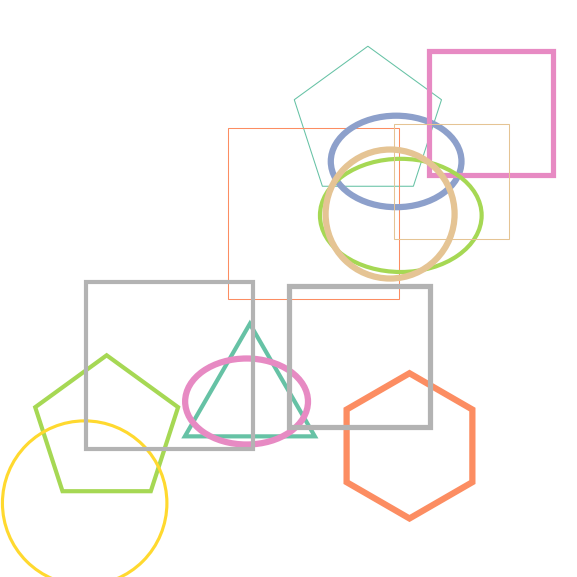[{"shape": "triangle", "thickness": 2, "radius": 0.65, "center": [0.433, 0.308]}, {"shape": "pentagon", "thickness": 0.5, "radius": 0.67, "center": [0.637, 0.785]}, {"shape": "hexagon", "thickness": 3, "radius": 0.63, "center": [0.709, 0.227]}, {"shape": "square", "thickness": 0.5, "radius": 0.74, "center": [0.544, 0.63]}, {"shape": "oval", "thickness": 3, "radius": 0.57, "center": [0.686, 0.72]}, {"shape": "oval", "thickness": 3, "radius": 0.53, "center": [0.427, 0.304]}, {"shape": "square", "thickness": 2.5, "radius": 0.54, "center": [0.85, 0.803]}, {"shape": "oval", "thickness": 2, "radius": 0.7, "center": [0.694, 0.626]}, {"shape": "pentagon", "thickness": 2, "radius": 0.65, "center": [0.185, 0.254]}, {"shape": "circle", "thickness": 1.5, "radius": 0.71, "center": [0.147, 0.128]}, {"shape": "square", "thickness": 0.5, "radius": 0.5, "center": [0.782, 0.685]}, {"shape": "circle", "thickness": 3, "radius": 0.56, "center": [0.675, 0.629]}, {"shape": "square", "thickness": 2, "radius": 0.72, "center": [0.294, 0.366]}, {"shape": "square", "thickness": 2.5, "radius": 0.61, "center": [0.623, 0.381]}]